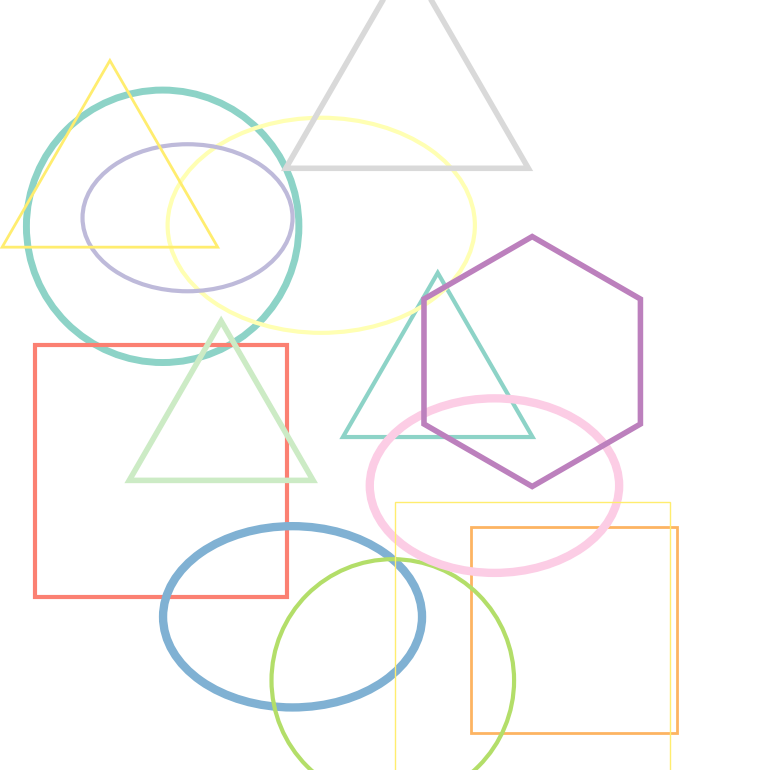[{"shape": "triangle", "thickness": 1.5, "radius": 0.71, "center": [0.568, 0.504]}, {"shape": "circle", "thickness": 2.5, "radius": 0.88, "center": [0.211, 0.706]}, {"shape": "oval", "thickness": 1.5, "radius": 1.0, "center": [0.417, 0.707]}, {"shape": "oval", "thickness": 1.5, "radius": 0.68, "center": [0.244, 0.717]}, {"shape": "square", "thickness": 1.5, "radius": 0.82, "center": [0.209, 0.389]}, {"shape": "oval", "thickness": 3, "radius": 0.84, "center": [0.38, 0.199]}, {"shape": "square", "thickness": 1, "radius": 0.67, "center": [0.746, 0.182]}, {"shape": "circle", "thickness": 1.5, "radius": 0.79, "center": [0.51, 0.116]}, {"shape": "oval", "thickness": 3, "radius": 0.81, "center": [0.642, 0.369]}, {"shape": "triangle", "thickness": 2, "radius": 0.91, "center": [0.529, 0.872]}, {"shape": "hexagon", "thickness": 2, "radius": 0.81, "center": [0.691, 0.53]}, {"shape": "triangle", "thickness": 2, "radius": 0.69, "center": [0.287, 0.445]}, {"shape": "triangle", "thickness": 1, "radius": 0.81, "center": [0.143, 0.76]}, {"shape": "square", "thickness": 0.5, "radius": 0.89, "center": [0.691, 0.169]}]